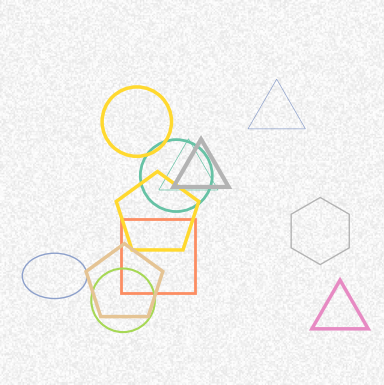[{"shape": "triangle", "thickness": 0.5, "radius": 0.44, "center": [0.489, 0.551]}, {"shape": "circle", "thickness": 2, "radius": 0.47, "center": [0.458, 0.544]}, {"shape": "square", "thickness": 2, "radius": 0.48, "center": [0.41, 0.335]}, {"shape": "triangle", "thickness": 0.5, "radius": 0.43, "center": [0.719, 0.708]}, {"shape": "oval", "thickness": 1, "radius": 0.42, "center": [0.142, 0.283]}, {"shape": "triangle", "thickness": 2.5, "radius": 0.42, "center": [0.883, 0.188]}, {"shape": "circle", "thickness": 1.5, "radius": 0.41, "center": [0.32, 0.22]}, {"shape": "circle", "thickness": 2.5, "radius": 0.45, "center": [0.355, 0.684]}, {"shape": "pentagon", "thickness": 2.5, "radius": 0.56, "center": [0.409, 0.442]}, {"shape": "pentagon", "thickness": 2.5, "radius": 0.52, "center": [0.323, 0.262]}, {"shape": "hexagon", "thickness": 1, "radius": 0.44, "center": [0.832, 0.4]}, {"shape": "triangle", "thickness": 3, "radius": 0.41, "center": [0.522, 0.556]}]